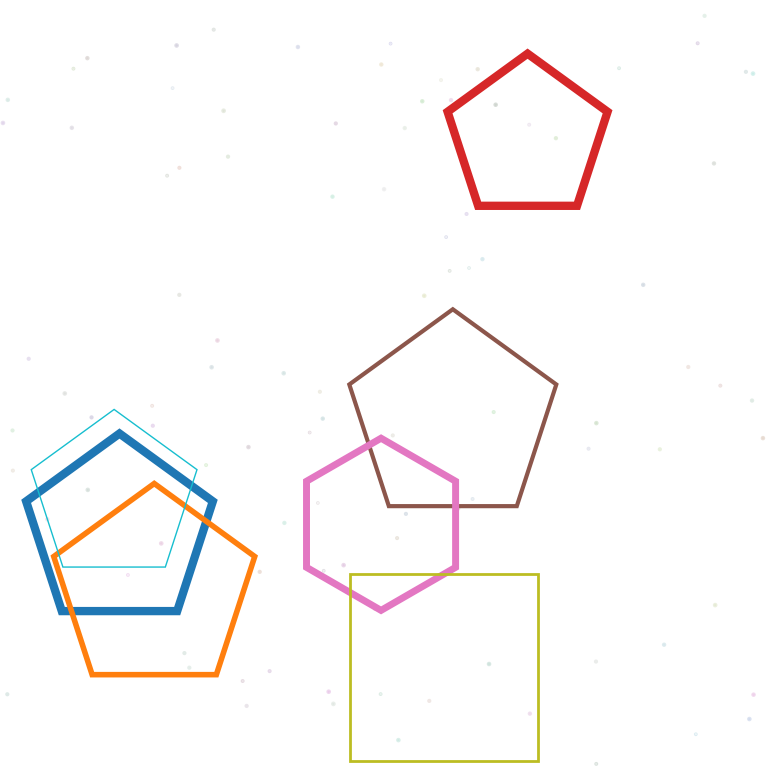[{"shape": "pentagon", "thickness": 3, "radius": 0.64, "center": [0.155, 0.31]}, {"shape": "pentagon", "thickness": 2, "radius": 0.69, "center": [0.2, 0.235]}, {"shape": "pentagon", "thickness": 3, "radius": 0.55, "center": [0.685, 0.821]}, {"shape": "pentagon", "thickness": 1.5, "radius": 0.71, "center": [0.588, 0.457]}, {"shape": "hexagon", "thickness": 2.5, "radius": 0.56, "center": [0.495, 0.319]}, {"shape": "square", "thickness": 1, "radius": 0.61, "center": [0.577, 0.133]}, {"shape": "pentagon", "thickness": 0.5, "radius": 0.57, "center": [0.148, 0.355]}]